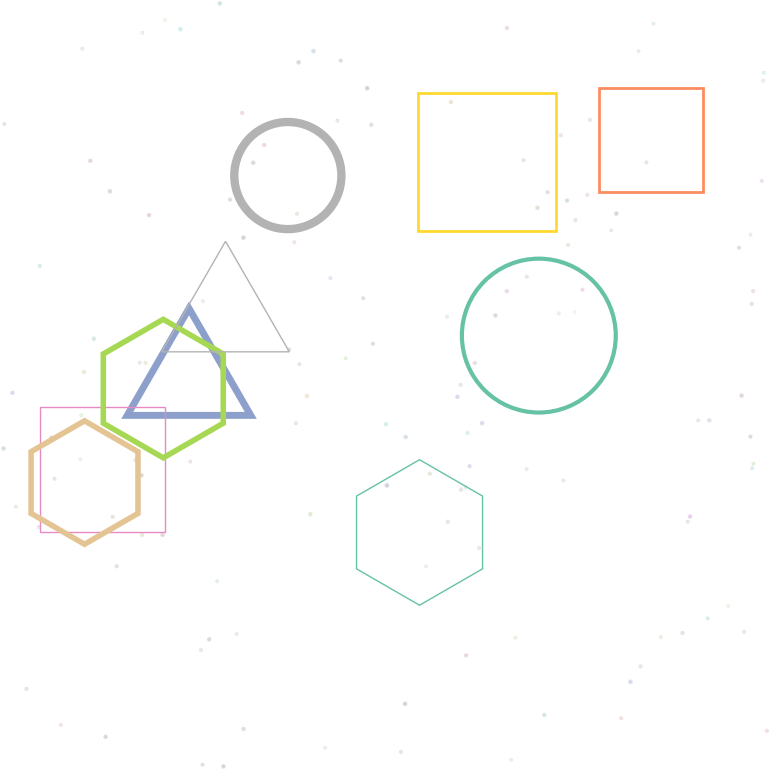[{"shape": "circle", "thickness": 1.5, "radius": 0.5, "center": [0.7, 0.564]}, {"shape": "hexagon", "thickness": 0.5, "radius": 0.47, "center": [0.545, 0.308]}, {"shape": "square", "thickness": 1, "radius": 0.34, "center": [0.845, 0.818]}, {"shape": "triangle", "thickness": 2.5, "radius": 0.46, "center": [0.245, 0.507]}, {"shape": "square", "thickness": 0.5, "radius": 0.41, "center": [0.133, 0.391]}, {"shape": "hexagon", "thickness": 2, "radius": 0.45, "center": [0.212, 0.495]}, {"shape": "square", "thickness": 1, "radius": 0.45, "center": [0.633, 0.789]}, {"shape": "hexagon", "thickness": 2, "radius": 0.4, "center": [0.11, 0.373]}, {"shape": "circle", "thickness": 3, "radius": 0.35, "center": [0.374, 0.772]}, {"shape": "triangle", "thickness": 0.5, "radius": 0.48, "center": [0.293, 0.591]}]